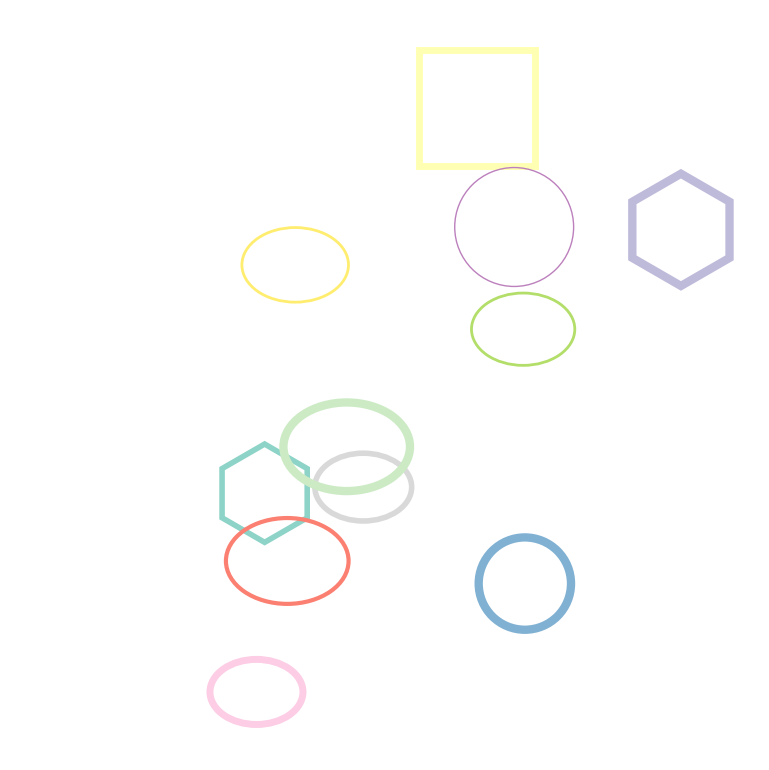[{"shape": "hexagon", "thickness": 2, "radius": 0.32, "center": [0.344, 0.359]}, {"shape": "square", "thickness": 2.5, "radius": 0.38, "center": [0.62, 0.859]}, {"shape": "hexagon", "thickness": 3, "radius": 0.36, "center": [0.884, 0.702]}, {"shape": "oval", "thickness": 1.5, "radius": 0.4, "center": [0.373, 0.271]}, {"shape": "circle", "thickness": 3, "radius": 0.3, "center": [0.682, 0.242]}, {"shape": "oval", "thickness": 1, "radius": 0.34, "center": [0.679, 0.572]}, {"shape": "oval", "thickness": 2.5, "radius": 0.3, "center": [0.333, 0.101]}, {"shape": "oval", "thickness": 2, "radius": 0.31, "center": [0.472, 0.367]}, {"shape": "circle", "thickness": 0.5, "radius": 0.39, "center": [0.668, 0.705]}, {"shape": "oval", "thickness": 3, "radius": 0.41, "center": [0.45, 0.42]}, {"shape": "oval", "thickness": 1, "radius": 0.35, "center": [0.383, 0.656]}]